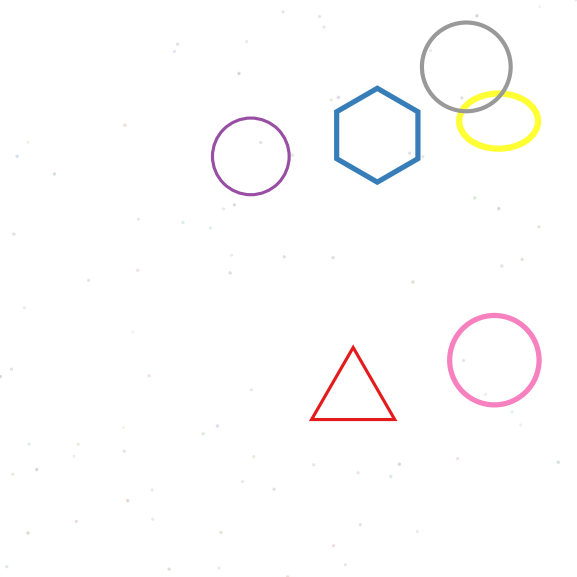[{"shape": "triangle", "thickness": 1.5, "radius": 0.42, "center": [0.612, 0.314]}, {"shape": "hexagon", "thickness": 2.5, "radius": 0.41, "center": [0.653, 0.765]}, {"shape": "circle", "thickness": 1.5, "radius": 0.33, "center": [0.434, 0.728]}, {"shape": "oval", "thickness": 3, "radius": 0.34, "center": [0.863, 0.789]}, {"shape": "circle", "thickness": 2.5, "radius": 0.39, "center": [0.856, 0.375]}, {"shape": "circle", "thickness": 2, "radius": 0.38, "center": [0.807, 0.883]}]